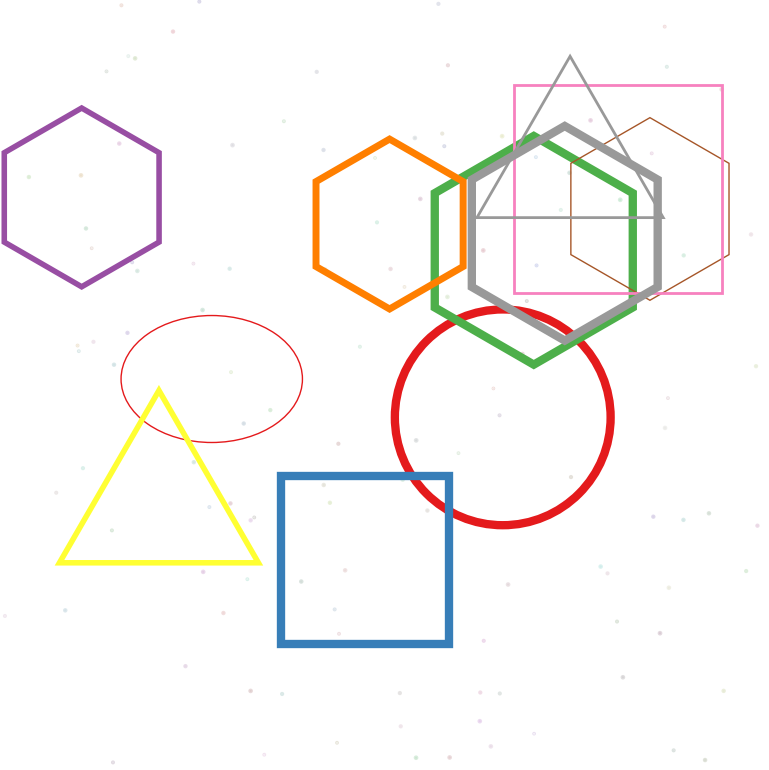[{"shape": "oval", "thickness": 0.5, "radius": 0.59, "center": [0.275, 0.508]}, {"shape": "circle", "thickness": 3, "radius": 0.7, "center": [0.653, 0.458]}, {"shape": "square", "thickness": 3, "radius": 0.55, "center": [0.474, 0.273]}, {"shape": "hexagon", "thickness": 3, "radius": 0.74, "center": [0.693, 0.675]}, {"shape": "hexagon", "thickness": 2, "radius": 0.58, "center": [0.106, 0.744]}, {"shape": "hexagon", "thickness": 2.5, "radius": 0.55, "center": [0.506, 0.709]}, {"shape": "triangle", "thickness": 2, "radius": 0.75, "center": [0.206, 0.344]}, {"shape": "hexagon", "thickness": 0.5, "radius": 0.59, "center": [0.844, 0.729]}, {"shape": "square", "thickness": 1, "radius": 0.67, "center": [0.802, 0.754]}, {"shape": "triangle", "thickness": 1, "radius": 0.7, "center": [0.74, 0.787]}, {"shape": "hexagon", "thickness": 3, "radius": 0.7, "center": [0.733, 0.697]}]